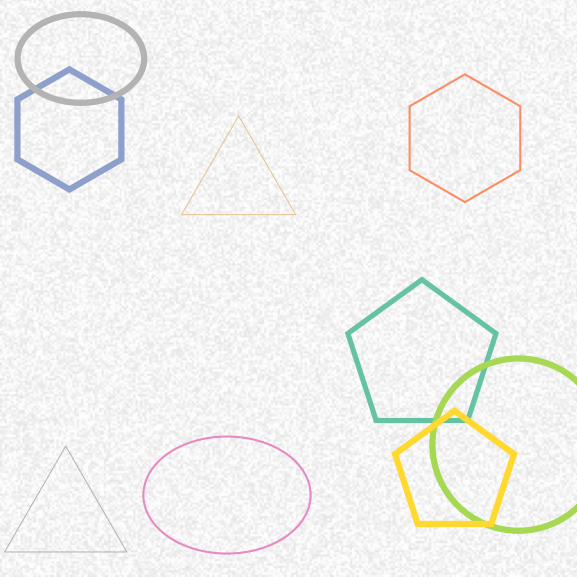[{"shape": "pentagon", "thickness": 2.5, "radius": 0.67, "center": [0.731, 0.38]}, {"shape": "hexagon", "thickness": 1, "radius": 0.55, "center": [0.805, 0.76]}, {"shape": "hexagon", "thickness": 3, "radius": 0.52, "center": [0.12, 0.775]}, {"shape": "oval", "thickness": 1, "radius": 0.72, "center": [0.393, 0.142]}, {"shape": "circle", "thickness": 3, "radius": 0.75, "center": [0.898, 0.229]}, {"shape": "pentagon", "thickness": 3, "radius": 0.54, "center": [0.787, 0.179]}, {"shape": "triangle", "thickness": 0.5, "radius": 0.57, "center": [0.413, 0.684]}, {"shape": "oval", "thickness": 3, "radius": 0.55, "center": [0.14, 0.898]}, {"shape": "triangle", "thickness": 0.5, "radius": 0.61, "center": [0.114, 0.104]}]